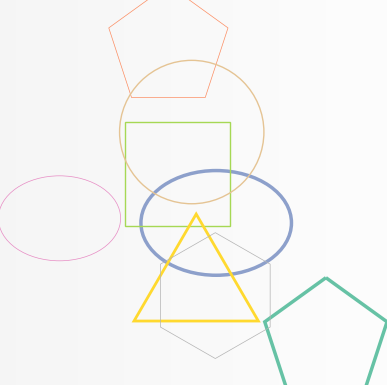[{"shape": "pentagon", "thickness": 2.5, "radius": 0.83, "center": [0.841, 0.113]}, {"shape": "pentagon", "thickness": 0.5, "radius": 0.81, "center": [0.435, 0.878]}, {"shape": "oval", "thickness": 2.5, "radius": 0.97, "center": [0.558, 0.421]}, {"shape": "oval", "thickness": 0.5, "radius": 0.79, "center": [0.154, 0.433]}, {"shape": "square", "thickness": 1, "radius": 0.68, "center": [0.459, 0.549]}, {"shape": "triangle", "thickness": 2, "radius": 0.93, "center": [0.506, 0.259]}, {"shape": "circle", "thickness": 1, "radius": 0.93, "center": [0.495, 0.657]}, {"shape": "hexagon", "thickness": 0.5, "radius": 0.82, "center": [0.556, 0.232]}]